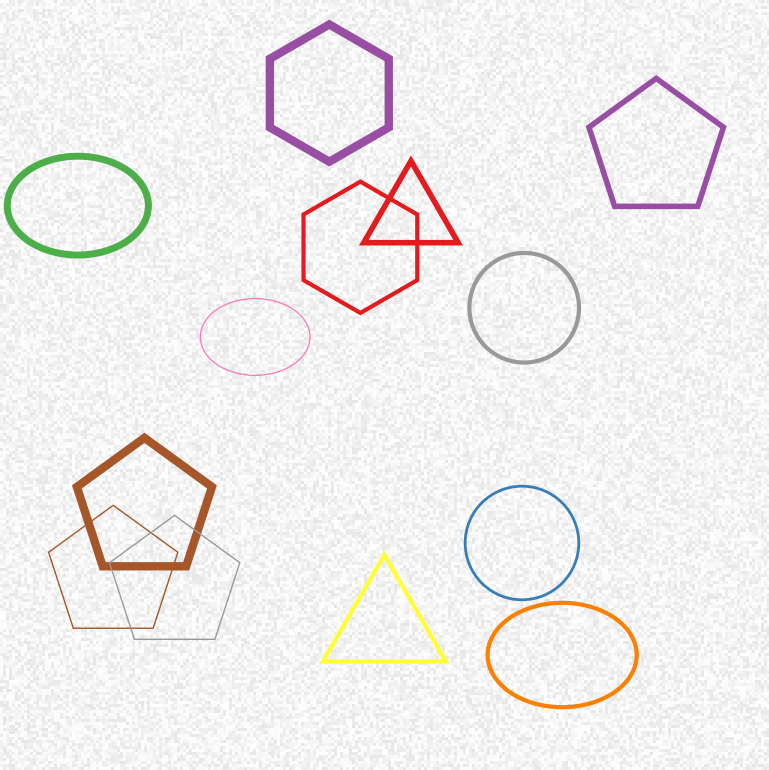[{"shape": "hexagon", "thickness": 1.5, "radius": 0.43, "center": [0.468, 0.679]}, {"shape": "triangle", "thickness": 2, "radius": 0.35, "center": [0.534, 0.72]}, {"shape": "circle", "thickness": 1, "radius": 0.37, "center": [0.678, 0.295]}, {"shape": "oval", "thickness": 2.5, "radius": 0.46, "center": [0.101, 0.733]}, {"shape": "hexagon", "thickness": 3, "radius": 0.45, "center": [0.428, 0.879]}, {"shape": "pentagon", "thickness": 2, "radius": 0.46, "center": [0.852, 0.806]}, {"shape": "oval", "thickness": 1.5, "radius": 0.48, "center": [0.73, 0.149]}, {"shape": "triangle", "thickness": 1.5, "radius": 0.46, "center": [0.499, 0.187]}, {"shape": "pentagon", "thickness": 3, "radius": 0.46, "center": [0.188, 0.339]}, {"shape": "pentagon", "thickness": 0.5, "radius": 0.44, "center": [0.147, 0.255]}, {"shape": "oval", "thickness": 0.5, "radius": 0.36, "center": [0.331, 0.562]}, {"shape": "circle", "thickness": 1.5, "radius": 0.36, "center": [0.681, 0.6]}, {"shape": "pentagon", "thickness": 0.5, "radius": 0.44, "center": [0.227, 0.242]}]